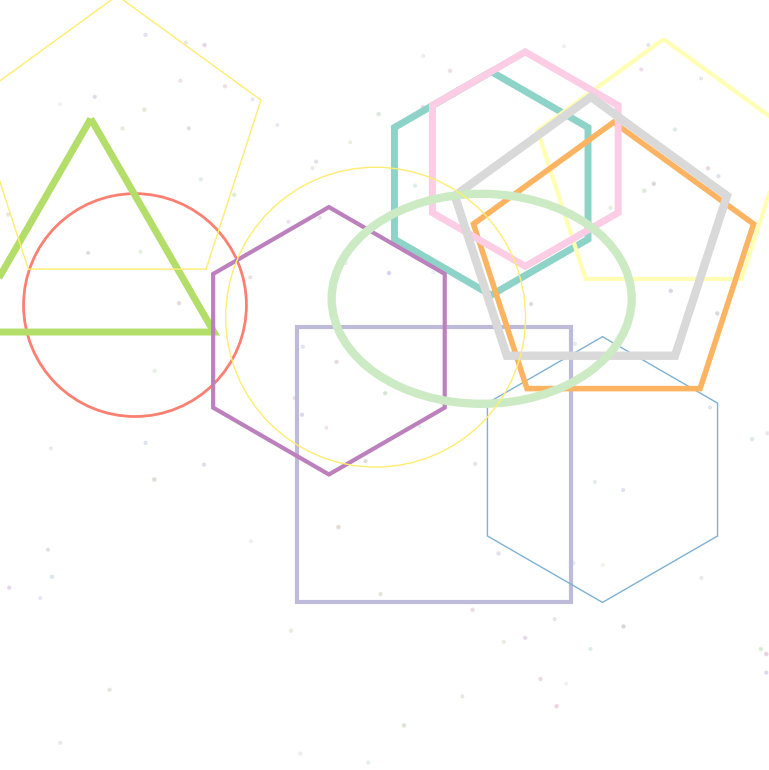[{"shape": "hexagon", "thickness": 2.5, "radius": 0.73, "center": [0.638, 0.762]}, {"shape": "pentagon", "thickness": 1.5, "radius": 0.86, "center": [0.862, 0.777]}, {"shape": "square", "thickness": 1.5, "radius": 0.89, "center": [0.564, 0.397]}, {"shape": "circle", "thickness": 1, "radius": 0.72, "center": [0.175, 0.604]}, {"shape": "hexagon", "thickness": 0.5, "radius": 0.86, "center": [0.782, 0.39]}, {"shape": "pentagon", "thickness": 2, "radius": 0.96, "center": [0.797, 0.65]}, {"shape": "triangle", "thickness": 2.5, "radius": 0.92, "center": [0.118, 0.661]}, {"shape": "hexagon", "thickness": 2.5, "radius": 0.7, "center": [0.682, 0.793]}, {"shape": "pentagon", "thickness": 3, "radius": 0.93, "center": [0.767, 0.688]}, {"shape": "hexagon", "thickness": 1.5, "radius": 0.87, "center": [0.427, 0.557]}, {"shape": "oval", "thickness": 3, "radius": 0.97, "center": [0.626, 0.612]}, {"shape": "circle", "thickness": 0.5, "radius": 0.97, "center": [0.488, 0.588]}, {"shape": "pentagon", "thickness": 0.5, "radius": 0.98, "center": [0.152, 0.809]}]